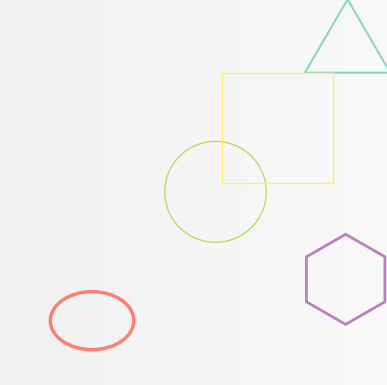[{"shape": "triangle", "thickness": 1.5, "radius": 0.64, "center": [0.897, 0.875]}, {"shape": "oval", "thickness": 2.5, "radius": 0.54, "center": [0.238, 0.167]}, {"shape": "circle", "thickness": 1, "radius": 0.66, "center": [0.556, 0.502]}, {"shape": "hexagon", "thickness": 2, "radius": 0.58, "center": [0.892, 0.275]}, {"shape": "square", "thickness": 1, "radius": 0.71, "center": [0.716, 0.669]}]